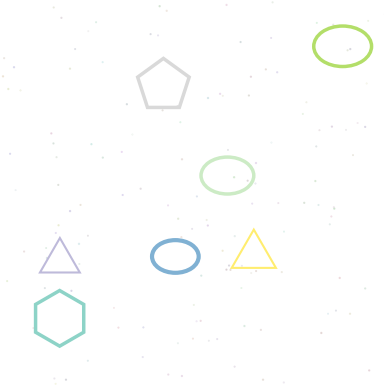[{"shape": "hexagon", "thickness": 2.5, "radius": 0.36, "center": [0.155, 0.173]}, {"shape": "triangle", "thickness": 1.5, "radius": 0.3, "center": [0.156, 0.322]}, {"shape": "oval", "thickness": 3, "radius": 0.3, "center": [0.455, 0.334]}, {"shape": "oval", "thickness": 2.5, "radius": 0.38, "center": [0.89, 0.88]}, {"shape": "pentagon", "thickness": 2.5, "radius": 0.35, "center": [0.424, 0.778]}, {"shape": "oval", "thickness": 2.5, "radius": 0.34, "center": [0.591, 0.544]}, {"shape": "triangle", "thickness": 1.5, "radius": 0.33, "center": [0.659, 0.337]}]